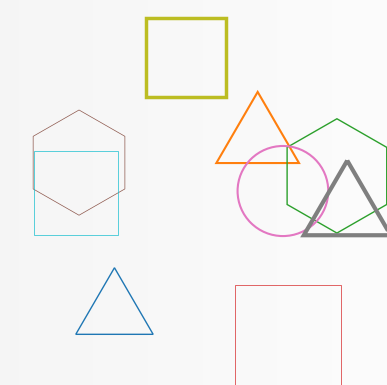[{"shape": "triangle", "thickness": 1, "radius": 0.58, "center": [0.295, 0.189]}, {"shape": "triangle", "thickness": 1.5, "radius": 0.62, "center": [0.665, 0.638]}, {"shape": "hexagon", "thickness": 1, "radius": 0.74, "center": [0.869, 0.543]}, {"shape": "square", "thickness": 0.5, "radius": 0.68, "center": [0.743, 0.124]}, {"shape": "hexagon", "thickness": 0.5, "radius": 0.68, "center": [0.204, 0.578]}, {"shape": "circle", "thickness": 1.5, "radius": 0.58, "center": [0.73, 0.504]}, {"shape": "triangle", "thickness": 3, "radius": 0.65, "center": [0.896, 0.454]}, {"shape": "square", "thickness": 2.5, "radius": 0.51, "center": [0.479, 0.851]}, {"shape": "square", "thickness": 0.5, "radius": 0.54, "center": [0.195, 0.499]}]